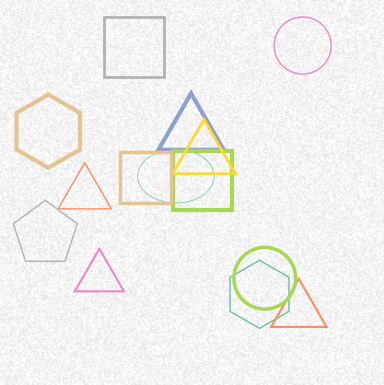[{"shape": "hexagon", "thickness": 1, "radius": 0.44, "center": [0.674, 0.236]}, {"shape": "oval", "thickness": 0.5, "radius": 0.5, "center": [0.457, 0.542]}, {"shape": "triangle", "thickness": 1, "radius": 0.4, "center": [0.22, 0.497]}, {"shape": "triangle", "thickness": 1.5, "radius": 0.42, "center": [0.776, 0.192]}, {"shape": "triangle", "thickness": 3, "radius": 0.49, "center": [0.496, 0.66]}, {"shape": "circle", "thickness": 1, "radius": 0.37, "center": [0.786, 0.882]}, {"shape": "triangle", "thickness": 1.5, "radius": 0.37, "center": [0.258, 0.28]}, {"shape": "circle", "thickness": 2.5, "radius": 0.4, "center": [0.688, 0.277]}, {"shape": "square", "thickness": 3, "radius": 0.38, "center": [0.525, 0.532]}, {"shape": "triangle", "thickness": 2, "radius": 0.47, "center": [0.53, 0.596]}, {"shape": "square", "thickness": 2.5, "radius": 0.33, "center": [0.378, 0.539]}, {"shape": "hexagon", "thickness": 3, "radius": 0.48, "center": [0.125, 0.659]}, {"shape": "pentagon", "thickness": 1, "radius": 0.44, "center": [0.118, 0.392]}, {"shape": "square", "thickness": 2, "radius": 0.39, "center": [0.348, 0.877]}]